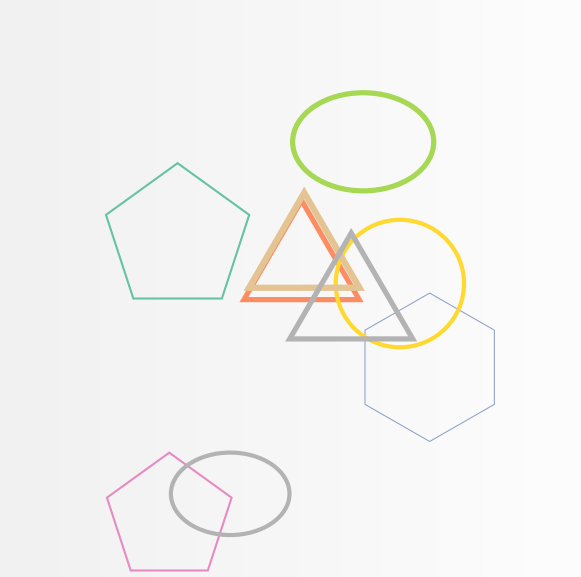[{"shape": "pentagon", "thickness": 1, "radius": 0.65, "center": [0.306, 0.587]}, {"shape": "triangle", "thickness": 2.5, "radius": 0.57, "center": [0.519, 0.538]}, {"shape": "hexagon", "thickness": 0.5, "radius": 0.64, "center": [0.739, 0.363]}, {"shape": "pentagon", "thickness": 1, "radius": 0.56, "center": [0.291, 0.103]}, {"shape": "oval", "thickness": 2.5, "radius": 0.61, "center": [0.625, 0.754]}, {"shape": "circle", "thickness": 2, "radius": 0.55, "center": [0.688, 0.508]}, {"shape": "triangle", "thickness": 3, "radius": 0.55, "center": [0.523, 0.556]}, {"shape": "oval", "thickness": 2, "radius": 0.51, "center": [0.396, 0.144]}, {"shape": "triangle", "thickness": 2.5, "radius": 0.61, "center": [0.604, 0.473]}]